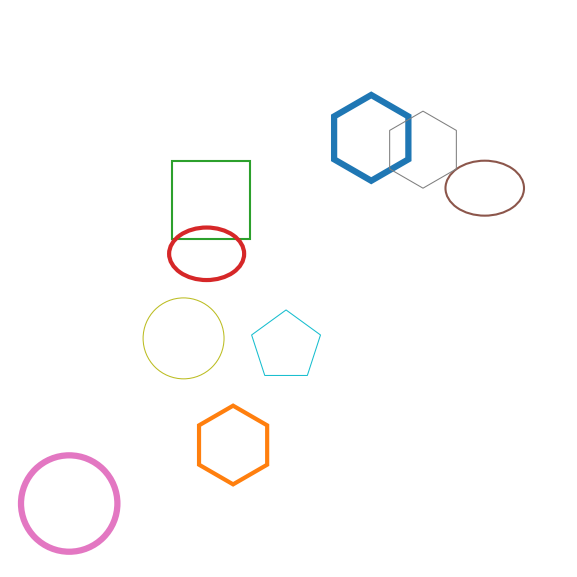[{"shape": "hexagon", "thickness": 3, "radius": 0.37, "center": [0.643, 0.76]}, {"shape": "hexagon", "thickness": 2, "radius": 0.34, "center": [0.404, 0.229]}, {"shape": "square", "thickness": 1, "radius": 0.34, "center": [0.365, 0.652]}, {"shape": "oval", "thickness": 2, "radius": 0.32, "center": [0.358, 0.56]}, {"shape": "oval", "thickness": 1, "radius": 0.34, "center": [0.839, 0.673]}, {"shape": "circle", "thickness": 3, "radius": 0.42, "center": [0.12, 0.127]}, {"shape": "hexagon", "thickness": 0.5, "radius": 0.33, "center": [0.732, 0.74]}, {"shape": "circle", "thickness": 0.5, "radius": 0.35, "center": [0.318, 0.413]}, {"shape": "pentagon", "thickness": 0.5, "radius": 0.31, "center": [0.495, 0.4]}]